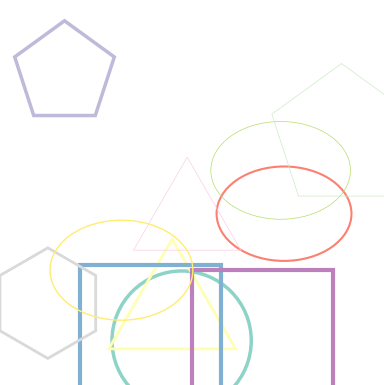[{"shape": "circle", "thickness": 2.5, "radius": 0.9, "center": [0.472, 0.115]}, {"shape": "triangle", "thickness": 2, "radius": 0.95, "center": [0.447, 0.189]}, {"shape": "pentagon", "thickness": 2.5, "radius": 0.68, "center": [0.168, 0.81]}, {"shape": "oval", "thickness": 1.5, "radius": 0.88, "center": [0.738, 0.445]}, {"shape": "square", "thickness": 3, "radius": 0.91, "center": [0.39, 0.129]}, {"shape": "oval", "thickness": 0.5, "radius": 0.91, "center": [0.729, 0.557]}, {"shape": "triangle", "thickness": 0.5, "radius": 0.81, "center": [0.486, 0.431]}, {"shape": "hexagon", "thickness": 2, "radius": 0.72, "center": [0.124, 0.213]}, {"shape": "square", "thickness": 3, "radius": 0.92, "center": [0.681, 0.116]}, {"shape": "pentagon", "thickness": 0.5, "radius": 0.95, "center": [0.887, 0.645]}, {"shape": "oval", "thickness": 1, "radius": 0.93, "center": [0.315, 0.298]}]